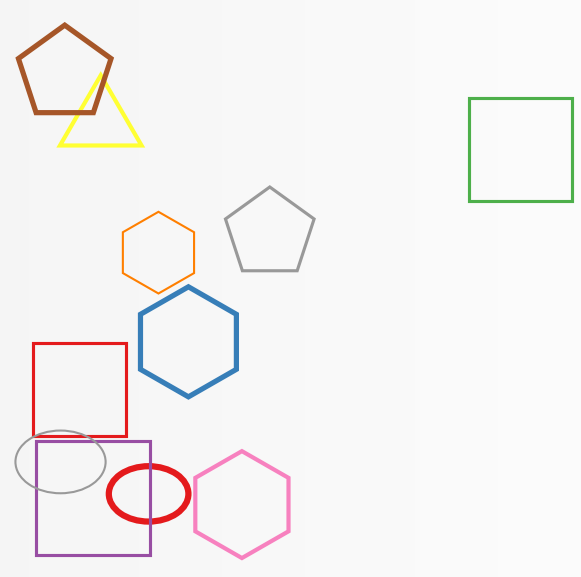[{"shape": "oval", "thickness": 3, "radius": 0.34, "center": [0.256, 0.144]}, {"shape": "square", "thickness": 1.5, "radius": 0.4, "center": [0.136, 0.325]}, {"shape": "hexagon", "thickness": 2.5, "radius": 0.48, "center": [0.324, 0.407]}, {"shape": "square", "thickness": 1.5, "radius": 0.44, "center": [0.896, 0.74]}, {"shape": "square", "thickness": 1.5, "radius": 0.49, "center": [0.16, 0.137]}, {"shape": "hexagon", "thickness": 1, "radius": 0.35, "center": [0.273, 0.562]}, {"shape": "triangle", "thickness": 2, "radius": 0.41, "center": [0.173, 0.788]}, {"shape": "pentagon", "thickness": 2.5, "radius": 0.42, "center": [0.111, 0.872]}, {"shape": "hexagon", "thickness": 2, "radius": 0.46, "center": [0.416, 0.125]}, {"shape": "oval", "thickness": 1, "radius": 0.39, "center": [0.104, 0.199]}, {"shape": "pentagon", "thickness": 1.5, "radius": 0.4, "center": [0.464, 0.595]}]